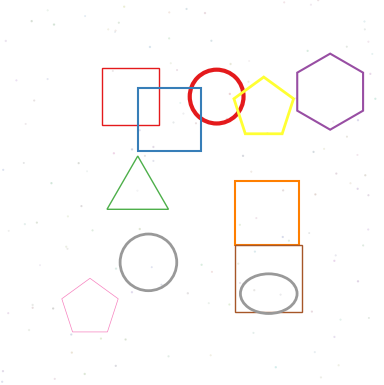[{"shape": "circle", "thickness": 3, "radius": 0.35, "center": [0.563, 0.749]}, {"shape": "square", "thickness": 1, "radius": 0.37, "center": [0.339, 0.749]}, {"shape": "square", "thickness": 1.5, "radius": 0.41, "center": [0.441, 0.689]}, {"shape": "triangle", "thickness": 1, "radius": 0.46, "center": [0.358, 0.502]}, {"shape": "hexagon", "thickness": 1.5, "radius": 0.49, "center": [0.858, 0.762]}, {"shape": "square", "thickness": 1.5, "radius": 0.42, "center": [0.693, 0.446]}, {"shape": "pentagon", "thickness": 2, "radius": 0.41, "center": [0.685, 0.718]}, {"shape": "square", "thickness": 1, "radius": 0.44, "center": [0.698, 0.276]}, {"shape": "pentagon", "thickness": 0.5, "radius": 0.39, "center": [0.234, 0.2]}, {"shape": "circle", "thickness": 2, "radius": 0.37, "center": [0.386, 0.319]}, {"shape": "oval", "thickness": 2, "radius": 0.37, "center": [0.698, 0.237]}]